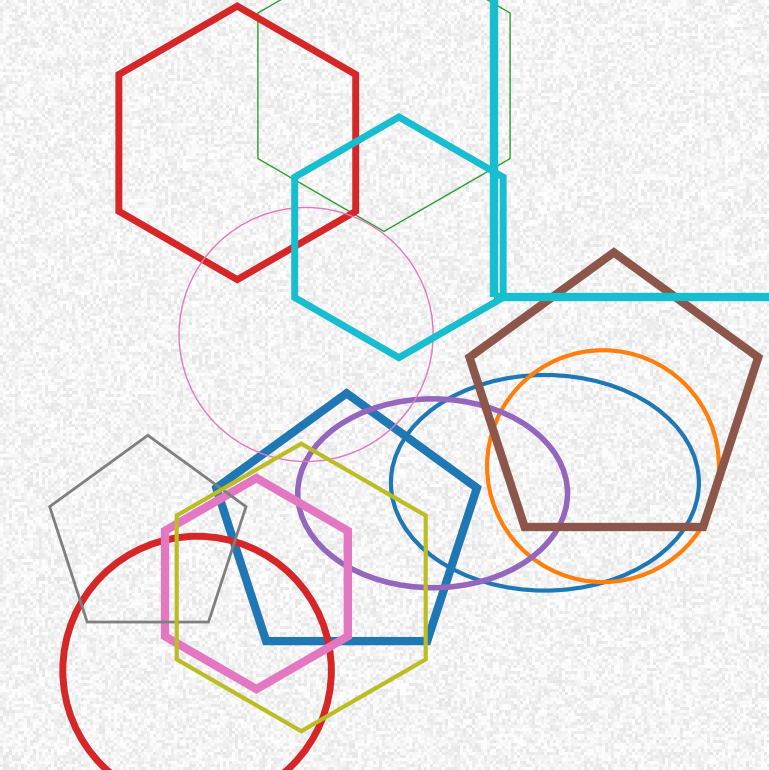[{"shape": "oval", "thickness": 1.5, "radius": 1.0, "center": [0.708, 0.373]}, {"shape": "pentagon", "thickness": 3, "radius": 0.89, "center": [0.45, 0.311]}, {"shape": "circle", "thickness": 1.5, "radius": 0.75, "center": [0.783, 0.395]}, {"shape": "hexagon", "thickness": 0.5, "radius": 0.95, "center": [0.499, 0.889]}, {"shape": "circle", "thickness": 2.5, "radius": 0.87, "center": [0.256, 0.129]}, {"shape": "hexagon", "thickness": 2.5, "radius": 0.89, "center": [0.308, 0.814]}, {"shape": "oval", "thickness": 2, "radius": 0.88, "center": [0.562, 0.359]}, {"shape": "pentagon", "thickness": 3, "radius": 0.99, "center": [0.797, 0.475]}, {"shape": "circle", "thickness": 0.5, "radius": 0.82, "center": [0.398, 0.566]}, {"shape": "hexagon", "thickness": 3, "radius": 0.69, "center": [0.333, 0.242]}, {"shape": "pentagon", "thickness": 1, "radius": 0.67, "center": [0.192, 0.301]}, {"shape": "hexagon", "thickness": 1.5, "radius": 0.93, "center": [0.391, 0.237]}, {"shape": "square", "thickness": 3, "radius": 0.97, "center": [0.836, 0.809]}, {"shape": "hexagon", "thickness": 2.5, "radius": 0.78, "center": [0.518, 0.692]}]